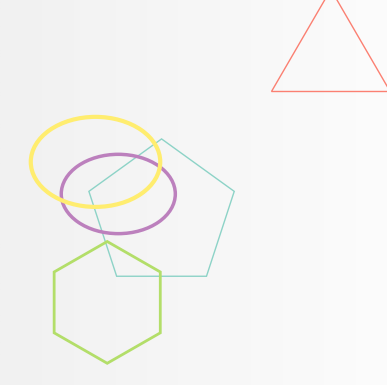[{"shape": "pentagon", "thickness": 1, "radius": 0.99, "center": [0.417, 0.442]}, {"shape": "triangle", "thickness": 1, "radius": 0.88, "center": [0.854, 0.851]}, {"shape": "hexagon", "thickness": 2, "radius": 0.79, "center": [0.277, 0.215]}, {"shape": "oval", "thickness": 2.5, "radius": 0.74, "center": [0.305, 0.496]}, {"shape": "oval", "thickness": 3, "radius": 0.84, "center": [0.246, 0.58]}]